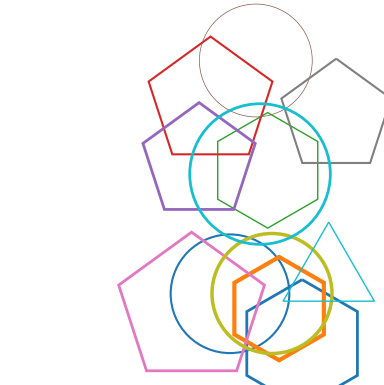[{"shape": "hexagon", "thickness": 2, "radius": 0.83, "center": [0.785, 0.108]}, {"shape": "circle", "thickness": 1.5, "radius": 0.77, "center": [0.597, 0.237]}, {"shape": "hexagon", "thickness": 3, "radius": 0.67, "center": [0.725, 0.198]}, {"shape": "hexagon", "thickness": 1, "radius": 0.75, "center": [0.695, 0.558]}, {"shape": "pentagon", "thickness": 1.5, "radius": 0.85, "center": [0.547, 0.736]}, {"shape": "pentagon", "thickness": 2, "radius": 0.77, "center": [0.517, 0.58]}, {"shape": "circle", "thickness": 0.5, "radius": 0.73, "center": [0.664, 0.843]}, {"shape": "pentagon", "thickness": 2, "radius": 1.0, "center": [0.498, 0.198]}, {"shape": "pentagon", "thickness": 1.5, "radius": 0.75, "center": [0.873, 0.698]}, {"shape": "circle", "thickness": 2.5, "radius": 0.78, "center": [0.706, 0.238]}, {"shape": "circle", "thickness": 2, "radius": 0.91, "center": [0.675, 0.548]}, {"shape": "triangle", "thickness": 1, "radius": 0.68, "center": [0.854, 0.286]}]